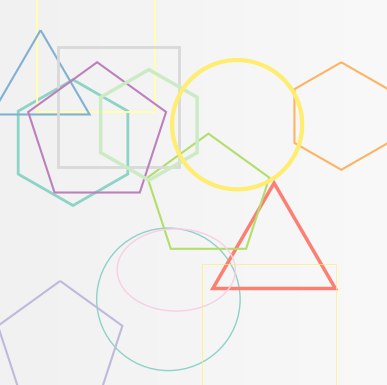[{"shape": "circle", "thickness": 1, "radius": 0.93, "center": [0.435, 0.222]}, {"shape": "hexagon", "thickness": 2, "radius": 0.82, "center": [0.188, 0.63]}, {"shape": "square", "thickness": 1.5, "radius": 0.76, "center": [0.247, 0.862]}, {"shape": "pentagon", "thickness": 1.5, "radius": 0.84, "center": [0.155, 0.101]}, {"shape": "triangle", "thickness": 2.5, "radius": 0.91, "center": [0.707, 0.342]}, {"shape": "triangle", "thickness": 1.5, "radius": 0.73, "center": [0.105, 0.776]}, {"shape": "hexagon", "thickness": 1.5, "radius": 0.7, "center": [0.881, 0.699]}, {"shape": "pentagon", "thickness": 1.5, "radius": 0.83, "center": [0.538, 0.488]}, {"shape": "oval", "thickness": 1, "radius": 0.76, "center": [0.455, 0.299]}, {"shape": "square", "thickness": 2, "radius": 0.78, "center": [0.306, 0.722]}, {"shape": "pentagon", "thickness": 1.5, "radius": 0.94, "center": [0.251, 0.651]}, {"shape": "hexagon", "thickness": 2.5, "radius": 0.72, "center": [0.384, 0.676]}, {"shape": "circle", "thickness": 3, "radius": 0.84, "center": [0.612, 0.676]}, {"shape": "square", "thickness": 0.5, "radius": 0.86, "center": [0.695, 0.142]}]